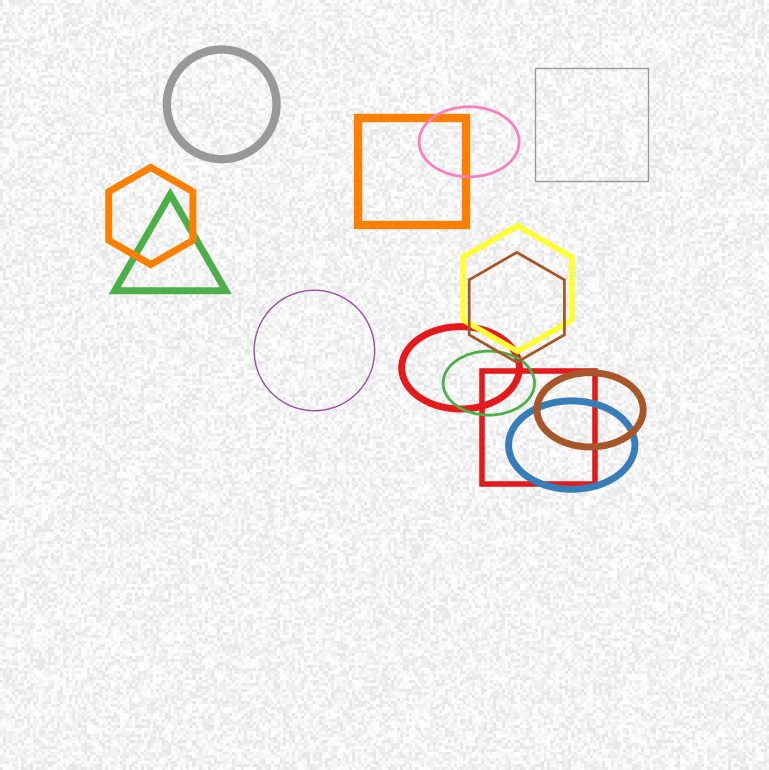[{"shape": "square", "thickness": 2, "radius": 0.37, "center": [0.699, 0.445]}, {"shape": "oval", "thickness": 2.5, "radius": 0.38, "center": [0.598, 0.522]}, {"shape": "oval", "thickness": 2.5, "radius": 0.41, "center": [0.743, 0.422]}, {"shape": "oval", "thickness": 1, "radius": 0.3, "center": [0.635, 0.502]}, {"shape": "triangle", "thickness": 2.5, "radius": 0.42, "center": [0.221, 0.664]}, {"shape": "circle", "thickness": 0.5, "radius": 0.39, "center": [0.408, 0.545]}, {"shape": "square", "thickness": 3, "radius": 0.35, "center": [0.535, 0.777]}, {"shape": "hexagon", "thickness": 2.5, "radius": 0.32, "center": [0.196, 0.719]}, {"shape": "hexagon", "thickness": 2, "radius": 0.41, "center": [0.672, 0.625]}, {"shape": "hexagon", "thickness": 1, "radius": 0.36, "center": [0.671, 0.601]}, {"shape": "oval", "thickness": 2.5, "radius": 0.34, "center": [0.766, 0.468]}, {"shape": "oval", "thickness": 1, "radius": 0.33, "center": [0.609, 0.816]}, {"shape": "square", "thickness": 0.5, "radius": 0.37, "center": [0.768, 0.839]}, {"shape": "circle", "thickness": 3, "radius": 0.36, "center": [0.288, 0.865]}]